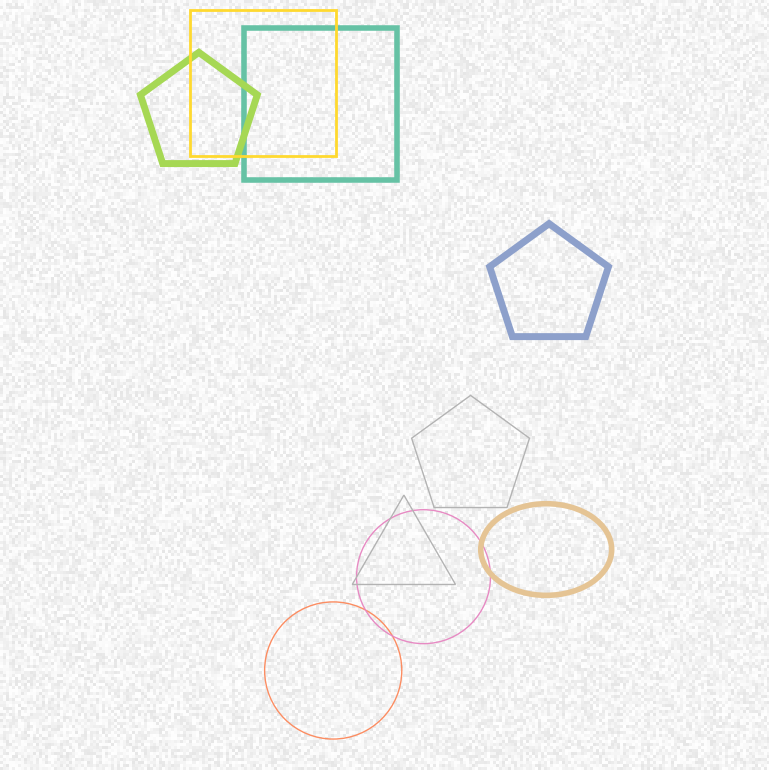[{"shape": "square", "thickness": 2, "radius": 0.5, "center": [0.416, 0.865]}, {"shape": "circle", "thickness": 0.5, "radius": 0.45, "center": [0.433, 0.129]}, {"shape": "pentagon", "thickness": 2.5, "radius": 0.41, "center": [0.713, 0.628]}, {"shape": "circle", "thickness": 0.5, "radius": 0.43, "center": [0.55, 0.251]}, {"shape": "pentagon", "thickness": 2.5, "radius": 0.4, "center": [0.258, 0.852]}, {"shape": "square", "thickness": 1, "radius": 0.47, "center": [0.341, 0.892]}, {"shape": "oval", "thickness": 2, "radius": 0.43, "center": [0.709, 0.286]}, {"shape": "pentagon", "thickness": 0.5, "radius": 0.4, "center": [0.611, 0.406]}, {"shape": "triangle", "thickness": 0.5, "radius": 0.39, "center": [0.525, 0.28]}]